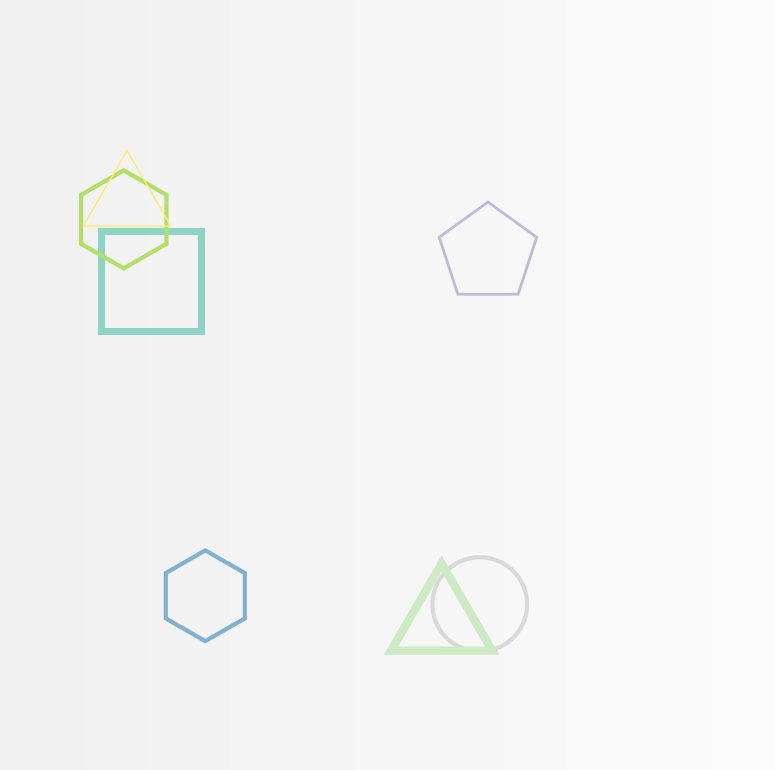[{"shape": "square", "thickness": 2.5, "radius": 0.32, "center": [0.195, 0.635]}, {"shape": "pentagon", "thickness": 1, "radius": 0.33, "center": [0.63, 0.671]}, {"shape": "hexagon", "thickness": 1.5, "radius": 0.29, "center": [0.265, 0.226]}, {"shape": "hexagon", "thickness": 1.5, "radius": 0.32, "center": [0.16, 0.715]}, {"shape": "circle", "thickness": 1.5, "radius": 0.31, "center": [0.619, 0.215]}, {"shape": "triangle", "thickness": 3, "radius": 0.38, "center": [0.57, 0.193]}, {"shape": "triangle", "thickness": 0.5, "radius": 0.33, "center": [0.164, 0.739]}]